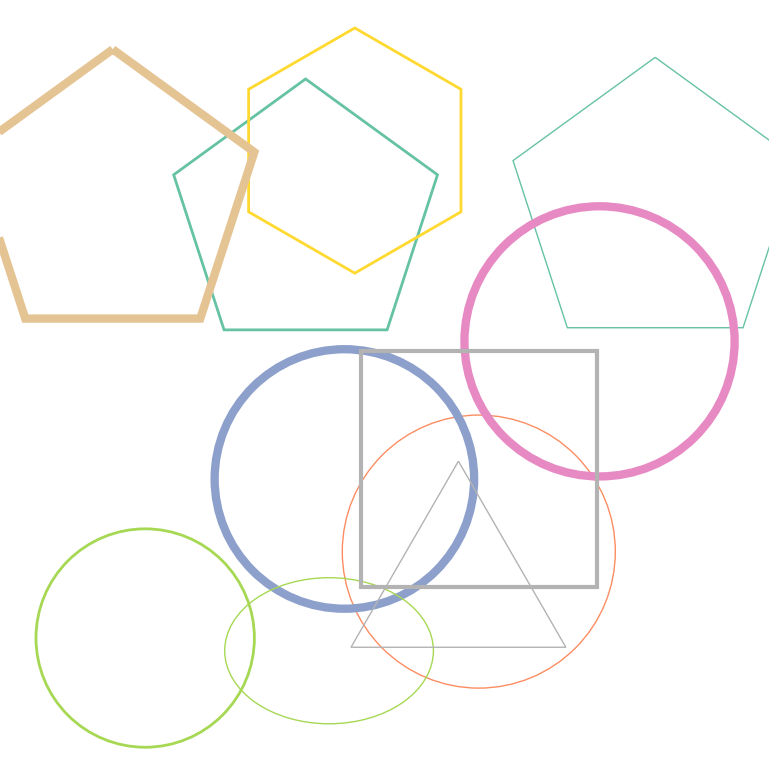[{"shape": "pentagon", "thickness": 0.5, "radius": 0.97, "center": [0.851, 0.731]}, {"shape": "pentagon", "thickness": 1, "radius": 0.9, "center": [0.397, 0.717]}, {"shape": "circle", "thickness": 0.5, "radius": 0.89, "center": [0.622, 0.284]}, {"shape": "circle", "thickness": 3, "radius": 0.84, "center": [0.447, 0.378]}, {"shape": "circle", "thickness": 3, "radius": 0.88, "center": [0.779, 0.557]}, {"shape": "oval", "thickness": 0.5, "radius": 0.68, "center": [0.427, 0.155]}, {"shape": "circle", "thickness": 1, "radius": 0.71, "center": [0.189, 0.171]}, {"shape": "hexagon", "thickness": 1, "radius": 0.8, "center": [0.461, 0.804]}, {"shape": "pentagon", "thickness": 3, "radius": 0.97, "center": [0.146, 0.743]}, {"shape": "square", "thickness": 1.5, "radius": 0.77, "center": [0.622, 0.391]}, {"shape": "triangle", "thickness": 0.5, "radius": 0.81, "center": [0.595, 0.24]}]